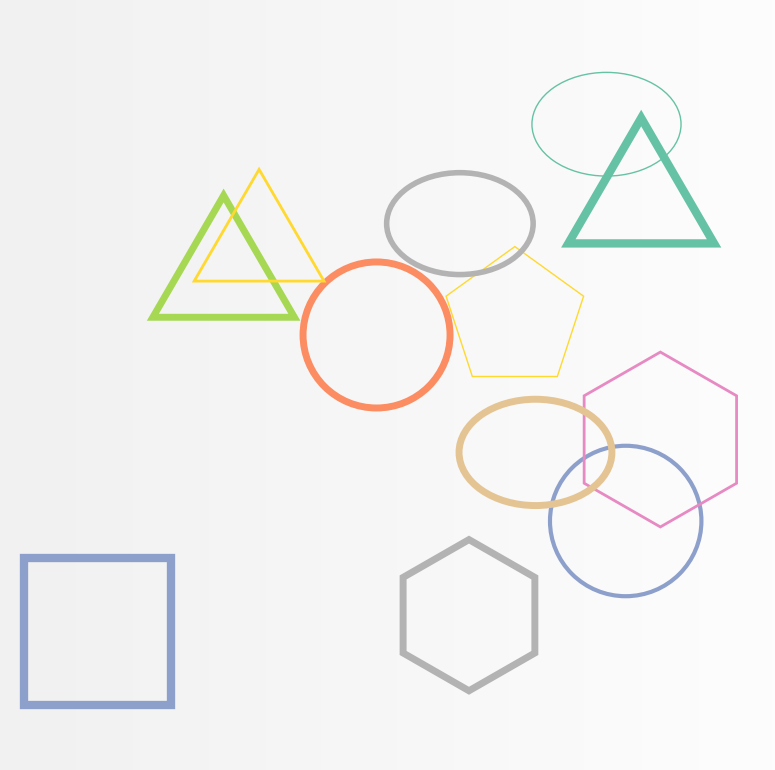[{"shape": "triangle", "thickness": 3, "radius": 0.54, "center": [0.827, 0.738]}, {"shape": "oval", "thickness": 0.5, "radius": 0.48, "center": [0.783, 0.839]}, {"shape": "circle", "thickness": 2.5, "radius": 0.47, "center": [0.486, 0.565]}, {"shape": "square", "thickness": 3, "radius": 0.48, "center": [0.126, 0.18]}, {"shape": "circle", "thickness": 1.5, "radius": 0.49, "center": [0.807, 0.323]}, {"shape": "hexagon", "thickness": 1, "radius": 0.57, "center": [0.852, 0.429]}, {"shape": "triangle", "thickness": 2.5, "radius": 0.53, "center": [0.289, 0.641]}, {"shape": "pentagon", "thickness": 0.5, "radius": 0.47, "center": [0.664, 0.587]}, {"shape": "triangle", "thickness": 1, "radius": 0.48, "center": [0.334, 0.683]}, {"shape": "oval", "thickness": 2.5, "radius": 0.49, "center": [0.691, 0.412]}, {"shape": "oval", "thickness": 2, "radius": 0.47, "center": [0.593, 0.71]}, {"shape": "hexagon", "thickness": 2.5, "radius": 0.49, "center": [0.605, 0.201]}]